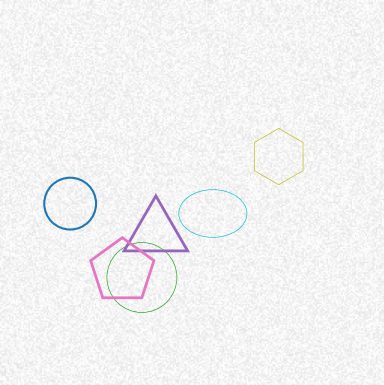[{"shape": "circle", "thickness": 1.5, "radius": 0.34, "center": [0.182, 0.471]}, {"shape": "circle", "thickness": 0.5, "radius": 0.45, "center": [0.369, 0.279]}, {"shape": "triangle", "thickness": 2, "radius": 0.48, "center": [0.405, 0.396]}, {"shape": "pentagon", "thickness": 2, "radius": 0.43, "center": [0.318, 0.296]}, {"shape": "hexagon", "thickness": 0.5, "radius": 0.37, "center": [0.724, 0.593]}, {"shape": "oval", "thickness": 0.5, "radius": 0.44, "center": [0.553, 0.445]}]